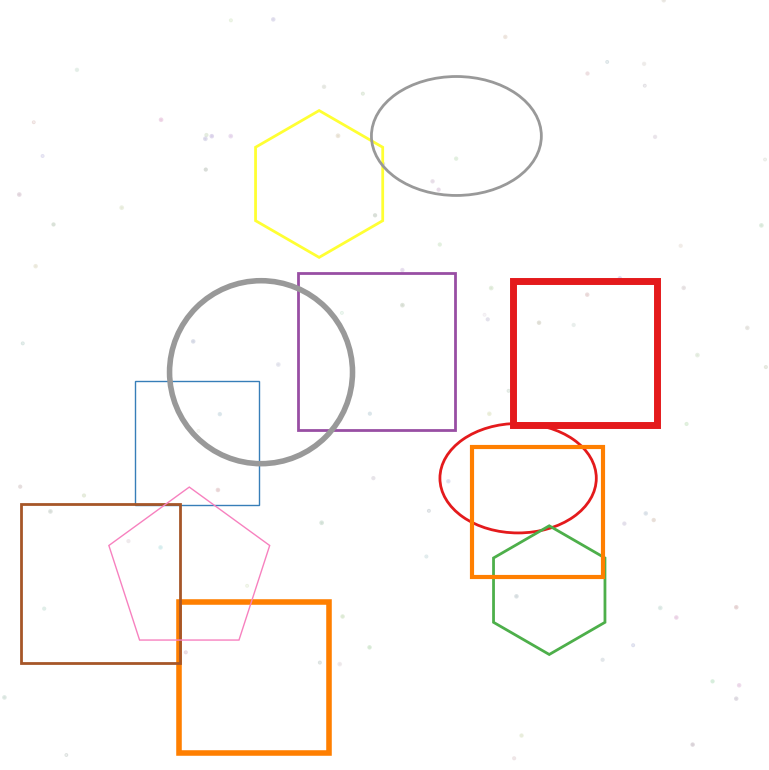[{"shape": "square", "thickness": 2.5, "radius": 0.47, "center": [0.76, 0.542]}, {"shape": "oval", "thickness": 1, "radius": 0.51, "center": [0.673, 0.379]}, {"shape": "square", "thickness": 0.5, "radius": 0.4, "center": [0.256, 0.425]}, {"shape": "hexagon", "thickness": 1, "radius": 0.42, "center": [0.713, 0.234]}, {"shape": "square", "thickness": 1, "radius": 0.51, "center": [0.489, 0.544]}, {"shape": "square", "thickness": 1.5, "radius": 0.42, "center": [0.698, 0.335]}, {"shape": "square", "thickness": 2, "radius": 0.49, "center": [0.33, 0.12]}, {"shape": "hexagon", "thickness": 1, "radius": 0.48, "center": [0.414, 0.761]}, {"shape": "square", "thickness": 1, "radius": 0.52, "center": [0.13, 0.243]}, {"shape": "pentagon", "thickness": 0.5, "radius": 0.55, "center": [0.246, 0.258]}, {"shape": "circle", "thickness": 2, "radius": 0.59, "center": [0.339, 0.517]}, {"shape": "oval", "thickness": 1, "radius": 0.55, "center": [0.593, 0.823]}]